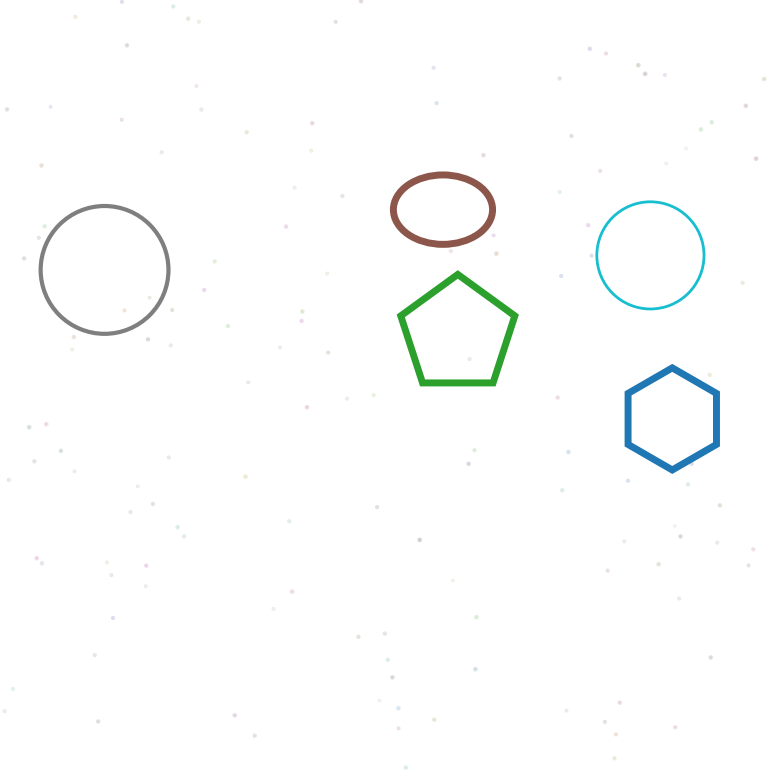[{"shape": "hexagon", "thickness": 2.5, "radius": 0.33, "center": [0.873, 0.456]}, {"shape": "pentagon", "thickness": 2.5, "radius": 0.39, "center": [0.595, 0.566]}, {"shape": "oval", "thickness": 2.5, "radius": 0.32, "center": [0.575, 0.728]}, {"shape": "circle", "thickness": 1.5, "radius": 0.42, "center": [0.136, 0.649]}, {"shape": "circle", "thickness": 1, "radius": 0.35, "center": [0.845, 0.668]}]